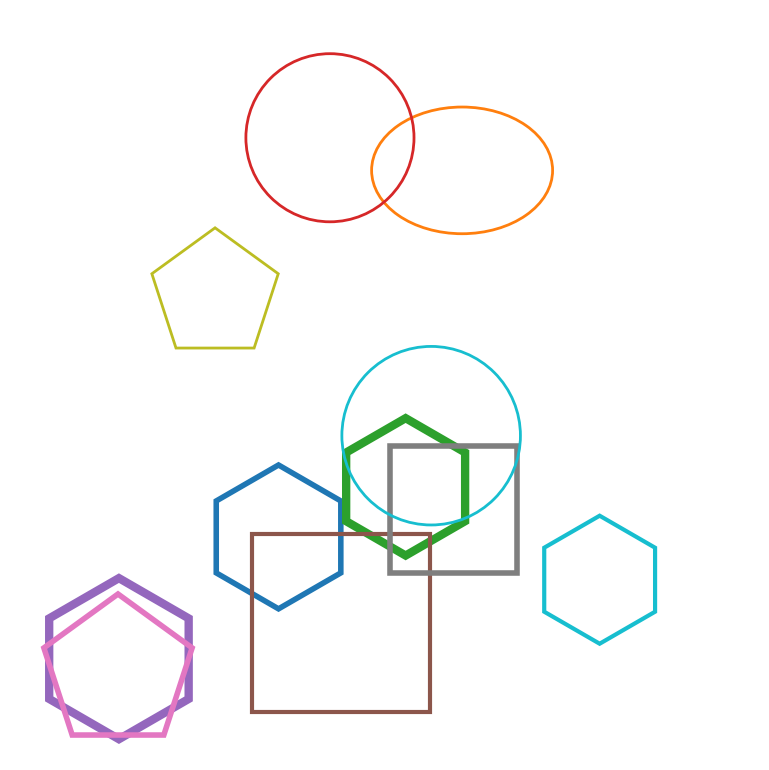[{"shape": "hexagon", "thickness": 2, "radius": 0.47, "center": [0.362, 0.303]}, {"shape": "oval", "thickness": 1, "radius": 0.59, "center": [0.6, 0.779]}, {"shape": "hexagon", "thickness": 3, "radius": 0.45, "center": [0.527, 0.368]}, {"shape": "circle", "thickness": 1, "radius": 0.55, "center": [0.429, 0.821]}, {"shape": "hexagon", "thickness": 3, "radius": 0.52, "center": [0.154, 0.145]}, {"shape": "square", "thickness": 1.5, "radius": 0.58, "center": [0.442, 0.191]}, {"shape": "pentagon", "thickness": 2, "radius": 0.51, "center": [0.153, 0.127]}, {"shape": "square", "thickness": 2, "radius": 0.41, "center": [0.589, 0.339]}, {"shape": "pentagon", "thickness": 1, "radius": 0.43, "center": [0.279, 0.618]}, {"shape": "circle", "thickness": 1, "radius": 0.58, "center": [0.56, 0.434]}, {"shape": "hexagon", "thickness": 1.5, "radius": 0.42, "center": [0.779, 0.247]}]